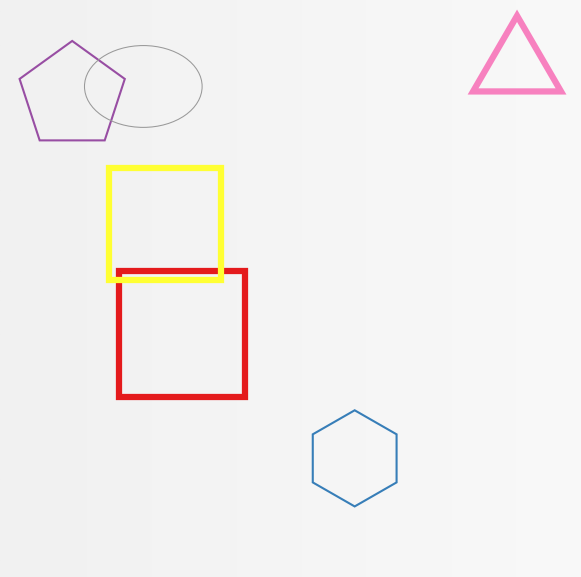[{"shape": "square", "thickness": 3, "radius": 0.54, "center": [0.313, 0.421]}, {"shape": "hexagon", "thickness": 1, "radius": 0.42, "center": [0.61, 0.205]}, {"shape": "pentagon", "thickness": 1, "radius": 0.48, "center": [0.124, 0.833]}, {"shape": "square", "thickness": 3, "radius": 0.48, "center": [0.284, 0.611]}, {"shape": "triangle", "thickness": 3, "radius": 0.44, "center": [0.89, 0.884]}, {"shape": "oval", "thickness": 0.5, "radius": 0.51, "center": [0.247, 0.849]}]